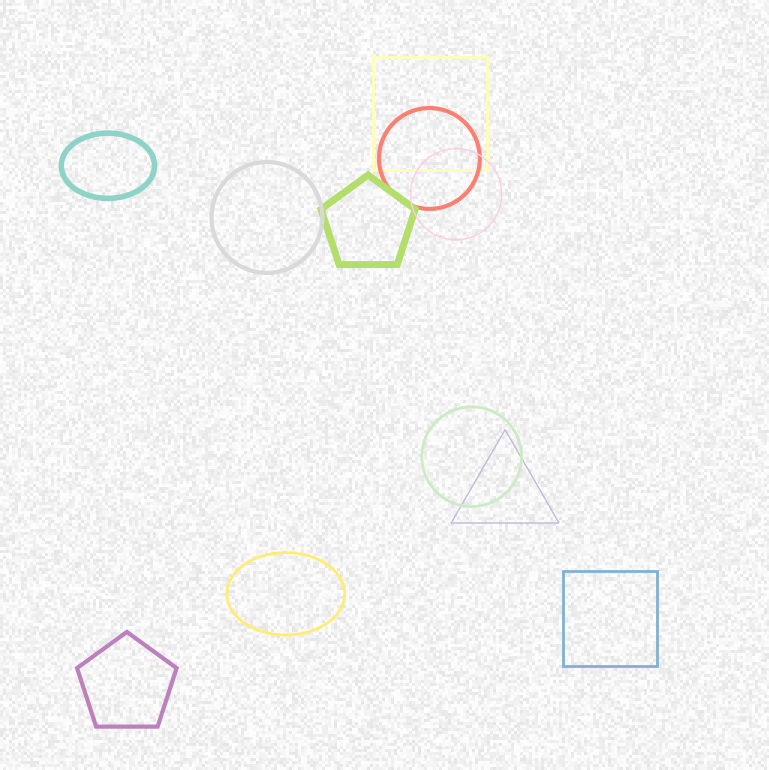[{"shape": "oval", "thickness": 2, "radius": 0.3, "center": [0.14, 0.785]}, {"shape": "square", "thickness": 1, "radius": 0.37, "center": [0.558, 0.852]}, {"shape": "triangle", "thickness": 0.5, "radius": 0.4, "center": [0.656, 0.361]}, {"shape": "circle", "thickness": 1.5, "radius": 0.33, "center": [0.558, 0.794]}, {"shape": "square", "thickness": 1, "radius": 0.31, "center": [0.792, 0.197]}, {"shape": "pentagon", "thickness": 2.5, "radius": 0.32, "center": [0.478, 0.708]}, {"shape": "circle", "thickness": 0.5, "radius": 0.3, "center": [0.592, 0.748]}, {"shape": "circle", "thickness": 1.5, "radius": 0.36, "center": [0.347, 0.718]}, {"shape": "pentagon", "thickness": 1.5, "radius": 0.34, "center": [0.165, 0.111]}, {"shape": "circle", "thickness": 1, "radius": 0.32, "center": [0.613, 0.407]}, {"shape": "oval", "thickness": 1, "radius": 0.38, "center": [0.371, 0.229]}]